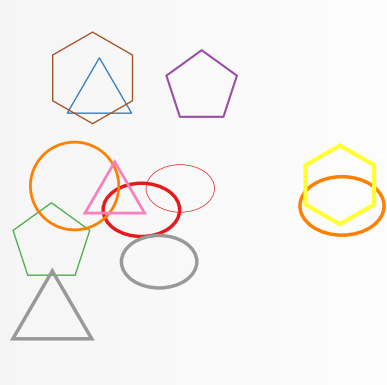[{"shape": "oval", "thickness": 2.5, "radius": 0.49, "center": [0.365, 0.455]}, {"shape": "oval", "thickness": 0.5, "radius": 0.44, "center": [0.465, 0.511]}, {"shape": "triangle", "thickness": 1, "radius": 0.48, "center": [0.257, 0.754]}, {"shape": "pentagon", "thickness": 1, "radius": 0.52, "center": [0.133, 0.369]}, {"shape": "pentagon", "thickness": 1.5, "radius": 0.48, "center": [0.52, 0.774]}, {"shape": "circle", "thickness": 2, "radius": 0.57, "center": [0.192, 0.517]}, {"shape": "oval", "thickness": 2.5, "radius": 0.54, "center": [0.883, 0.465]}, {"shape": "hexagon", "thickness": 3, "radius": 0.51, "center": [0.877, 0.52]}, {"shape": "hexagon", "thickness": 1, "radius": 0.59, "center": [0.239, 0.798]}, {"shape": "triangle", "thickness": 2, "radius": 0.44, "center": [0.296, 0.491]}, {"shape": "triangle", "thickness": 2.5, "radius": 0.59, "center": [0.135, 0.179]}, {"shape": "oval", "thickness": 2.5, "radius": 0.49, "center": [0.411, 0.32]}]